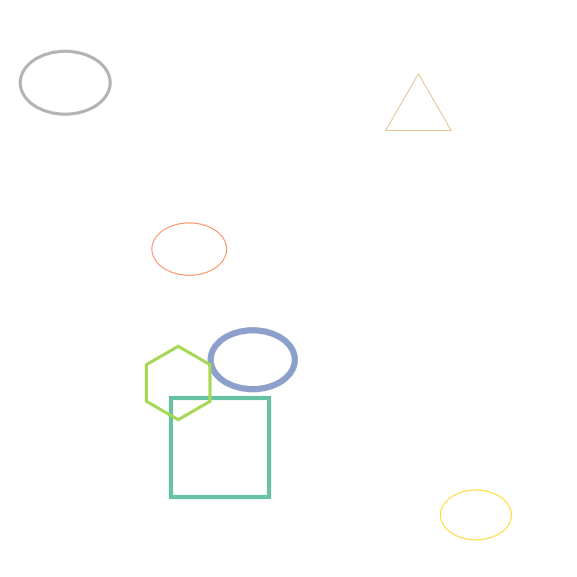[{"shape": "square", "thickness": 2, "radius": 0.43, "center": [0.381, 0.224]}, {"shape": "oval", "thickness": 0.5, "radius": 0.32, "center": [0.328, 0.568]}, {"shape": "oval", "thickness": 3, "radius": 0.36, "center": [0.438, 0.376]}, {"shape": "hexagon", "thickness": 1.5, "radius": 0.32, "center": [0.309, 0.336]}, {"shape": "oval", "thickness": 0.5, "radius": 0.31, "center": [0.824, 0.107]}, {"shape": "triangle", "thickness": 0.5, "radius": 0.33, "center": [0.725, 0.806]}, {"shape": "oval", "thickness": 1.5, "radius": 0.39, "center": [0.113, 0.856]}]